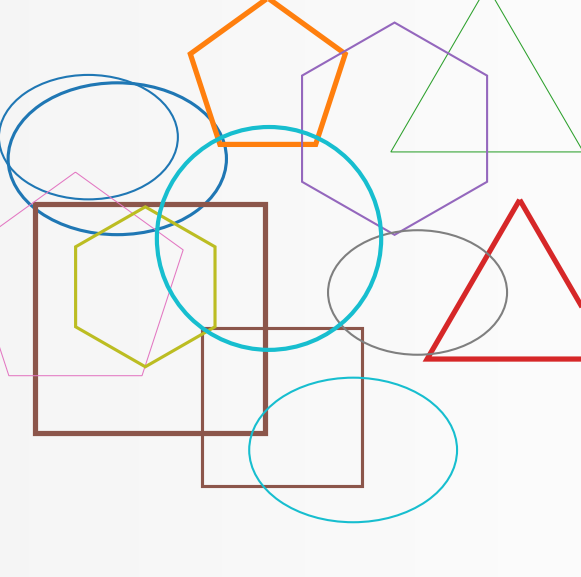[{"shape": "oval", "thickness": 1.5, "radius": 0.94, "center": [0.202, 0.724]}, {"shape": "oval", "thickness": 1, "radius": 0.77, "center": [0.152, 0.762]}, {"shape": "pentagon", "thickness": 2.5, "radius": 0.7, "center": [0.461, 0.862]}, {"shape": "triangle", "thickness": 0.5, "radius": 0.96, "center": [0.838, 0.832]}, {"shape": "triangle", "thickness": 2.5, "radius": 0.92, "center": [0.894, 0.469]}, {"shape": "hexagon", "thickness": 1, "radius": 0.92, "center": [0.679, 0.776]}, {"shape": "square", "thickness": 2.5, "radius": 0.99, "center": [0.258, 0.448]}, {"shape": "square", "thickness": 1.5, "radius": 0.69, "center": [0.485, 0.294]}, {"shape": "pentagon", "thickness": 0.5, "radius": 0.97, "center": [0.13, 0.506]}, {"shape": "oval", "thickness": 1, "radius": 0.77, "center": [0.718, 0.493]}, {"shape": "hexagon", "thickness": 1.5, "radius": 0.69, "center": [0.25, 0.503]}, {"shape": "oval", "thickness": 1, "radius": 0.89, "center": [0.608, 0.22]}, {"shape": "circle", "thickness": 2, "radius": 0.96, "center": [0.463, 0.586]}]